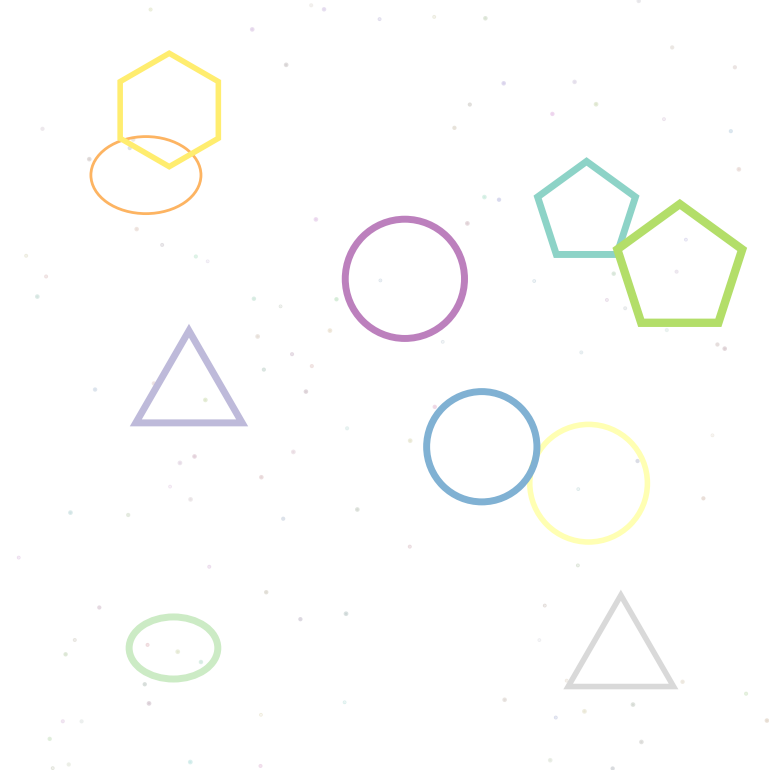[{"shape": "pentagon", "thickness": 2.5, "radius": 0.33, "center": [0.762, 0.724]}, {"shape": "circle", "thickness": 2, "radius": 0.38, "center": [0.764, 0.372]}, {"shape": "triangle", "thickness": 2.5, "radius": 0.4, "center": [0.245, 0.491]}, {"shape": "circle", "thickness": 2.5, "radius": 0.36, "center": [0.626, 0.42]}, {"shape": "oval", "thickness": 1, "radius": 0.36, "center": [0.19, 0.773]}, {"shape": "pentagon", "thickness": 3, "radius": 0.43, "center": [0.883, 0.65]}, {"shape": "triangle", "thickness": 2, "radius": 0.4, "center": [0.806, 0.148]}, {"shape": "circle", "thickness": 2.5, "radius": 0.39, "center": [0.526, 0.638]}, {"shape": "oval", "thickness": 2.5, "radius": 0.29, "center": [0.225, 0.158]}, {"shape": "hexagon", "thickness": 2, "radius": 0.37, "center": [0.22, 0.857]}]